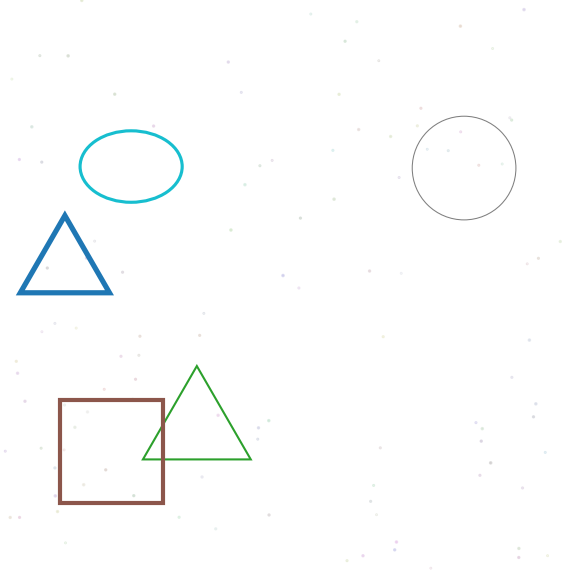[{"shape": "triangle", "thickness": 2.5, "radius": 0.45, "center": [0.112, 0.537]}, {"shape": "triangle", "thickness": 1, "radius": 0.54, "center": [0.341, 0.257]}, {"shape": "square", "thickness": 2, "radius": 0.45, "center": [0.193, 0.217]}, {"shape": "circle", "thickness": 0.5, "radius": 0.45, "center": [0.804, 0.708]}, {"shape": "oval", "thickness": 1.5, "radius": 0.44, "center": [0.227, 0.711]}]